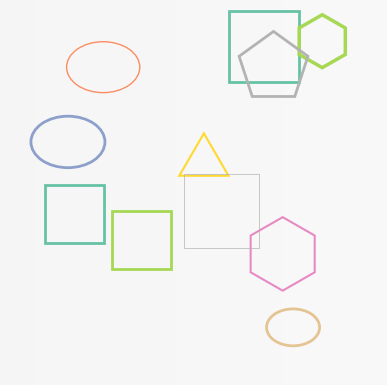[{"shape": "square", "thickness": 2, "radius": 0.46, "center": [0.681, 0.879]}, {"shape": "square", "thickness": 2, "radius": 0.38, "center": [0.193, 0.444]}, {"shape": "oval", "thickness": 1, "radius": 0.47, "center": [0.266, 0.826]}, {"shape": "oval", "thickness": 2, "radius": 0.48, "center": [0.175, 0.631]}, {"shape": "hexagon", "thickness": 1.5, "radius": 0.48, "center": [0.729, 0.34]}, {"shape": "hexagon", "thickness": 2.5, "radius": 0.34, "center": [0.832, 0.893]}, {"shape": "square", "thickness": 2, "radius": 0.38, "center": [0.365, 0.376]}, {"shape": "triangle", "thickness": 1.5, "radius": 0.37, "center": [0.526, 0.58]}, {"shape": "oval", "thickness": 2, "radius": 0.34, "center": [0.756, 0.15]}, {"shape": "square", "thickness": 0.5, "radius": 0.48, "center": [0.571, 0.451]}, {"shape": "pentagon", "thickness": 2, "radius": 0.47, "center": [0.706, 0.825]}]